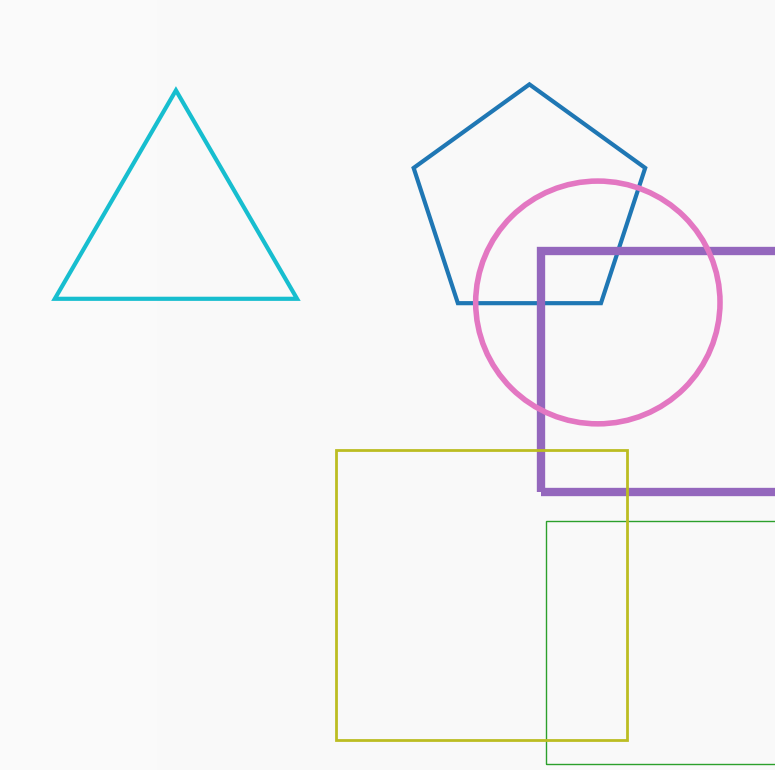[{"shape": "pentagon", "thickness": 1.5, "radius": 0.79, "center": [0.683, 0.733]}, {"shape": "square", "thickness": 0.5, "radius": 0.79, "center": [0.862, 0.166]}, {"shape": "square", "thickness": 3, "radius": 0.78, "center": [0.854, 0.517]}, {"shape": "circle", "thickness": 2, "radius": 0.79, "center": [0.771, 0.607]}, {"shape": "square", "thickness": 1, "radius": 0.94, "center": [0.621, 0.227]}, {"shape": "triangle", "thickness": 1.5, "radius": 0.9, "center": [0.227, 0.702]}]